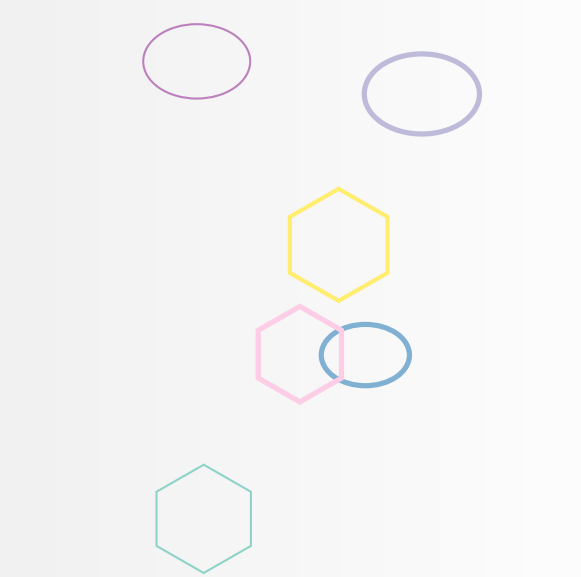[{"shape": "hexagon", "thickness": 1, "radius": 0.47, "center": [0.35, 0.101]}, {"shape": "oval", "thickness": 2.5, "radius": 0.5, "center": [0.726, 0.836]}, {"shape": "oval", "thickness": 2.5, "radius": 0.38, "center": [0.629, 0.384]}, {"shape": "hexagon", "thickness": 2.5, "radius": 0.41, "center": [0.516, 0.386]}, {"shape": "oval", "thickness": 1, "radius": 0.46, "center": [0.338, 0.893]}, {"shape": "hexagon", "thickness": 2, "radius": 0.48, "center": [0.583, 0.575]}]